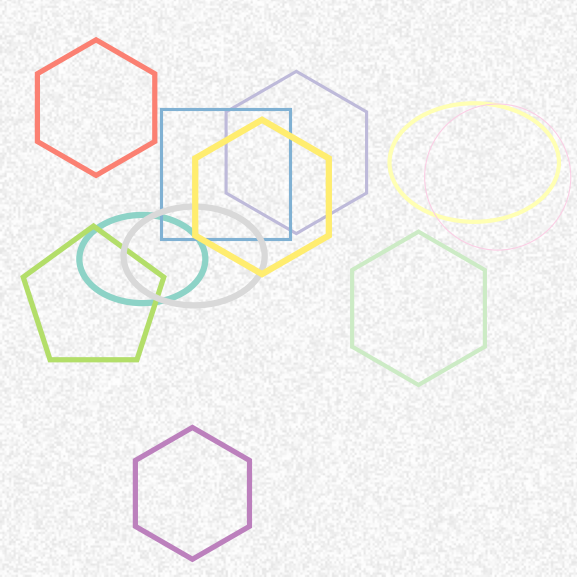[{"shape": "oval", "thickness": 3, "radius": 0.55, "center": [0.246, 0.551]}, {"shape": "oval", "thickness": 2, "radius": 0.73, "center": [0.821, 0.718]}, {"shape": "hexagon", "thickness": 1.5, "radius": 0.7, "center": [0.513, 0.735]}, {"shape": "hexagon", "thickness": 2.5, "radius": 0.59, "center": [0.166, 0.813]}, {"shape": "square", "thickness": 1.5, "radius": 0.56, "center": [0.39, 0.698]}, {"shape": "pentagon", "thickness": 2.5, "radius": 0.64, "center": [0.162, 0.48]}, {"shape": "circle", "thickness": 0.5, "radius": 0.63, "center": [0.862, 0.693]}, {"shape": "oval", "thickness": 3, "radius": 0.61, "center": [0.336, 0.556]}, {"shape": "hexagon", "thickness": 2.5, "radius": 0.57, "center": [0.333, 0.145]}, {"shape": "hexagon", "thickness": 2, "radius": 0.66, "center": [0.725, 0.465]}, {"shape": "hexagon", "thickness": 3, "radius": 0.67, "center": [0.454, 0.658]}]